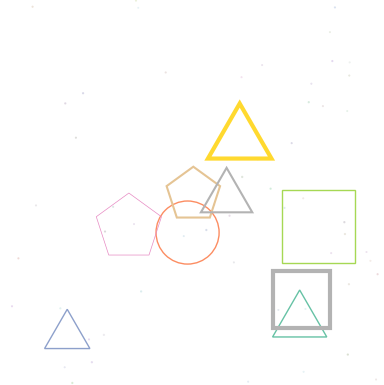[{"shape": "triangle", "thickness": 1, "radius": 0.41, "center": [0.778, 0.165]}, {"shape": "circle", "thickness": 1, "radius": 0.41, "center": [0.487, 0.396]}, {"shape": "triangle", "thickness": 1, "radius": 0.34, "center": [0.175, 0.129]}, {"shape": "pentagon", "thickness": 0.5, "radius": 0.45, "center": [0.335, 0.41]}, {"shape": "square", "thickness": 1, "radius": 0.47, "center": [0.828, 0.412]}, {"shape": "triangle", "thickness": 3, "radius": 0.48, "center": [0.623, 0.636]}, {"shape": "pentagon", "thickness": 1.5, "radius": 0.36, "center": [0.502, 0.494]}, {"shape": "square", "thickness": 3, "radius": 0.37, "center": [0.784, 0.221]}, {"shape": "triangle", "thickness": 1.5, "radius": 0.38, "center": [0.589, 0.487]}]